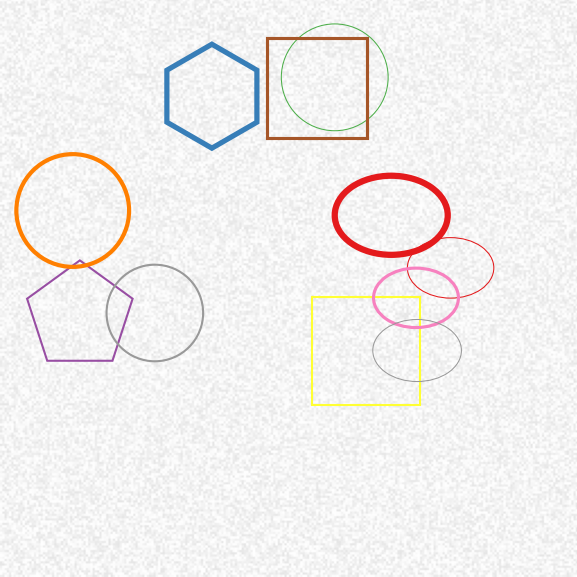[{"shape": "oval", "thickness": 3, "radius": 0.49, "center": [0.677, 0.626]}, {"shape": "oval", "thickness": 0.5, "radius": 0.37, "center": [0.78, 0.535]}, {"shape": "hexagon", "thickness": 2.5, "radius": 0.45, "center": [0.367, 0.833]}, {"shape": "circle", "thickness": 0.5, "radius": 0.46, "center": [0.58, 0.865]}, {"shape": "pentagon", "thickness": 1, "radius": 0.48, "center": [0.138, 0.452]}, {"shape": "circle", "thickness": 2, "radius": 0.49, "center": [0.126, 0.635]}, {"shape": "square", "thickness": 1, "radius": 0.47, "center": [0.634, 0.392]}, {"shape": "square", "thickness": 1.5, "radius": 0.43, "center": [0.549, 0.847]}, {"shape": "oval", "thickness": 1.5, "radius": 0.37, "center": [0.72, 0.483]}, {"shape": "oval", "thickness": 0.5, "radius": 0.38, "center": [0.722, 0.392]}, {"shape": "circle", "thickness": 1, "radius": 0.42, "center": [0.268, 0.457]}]